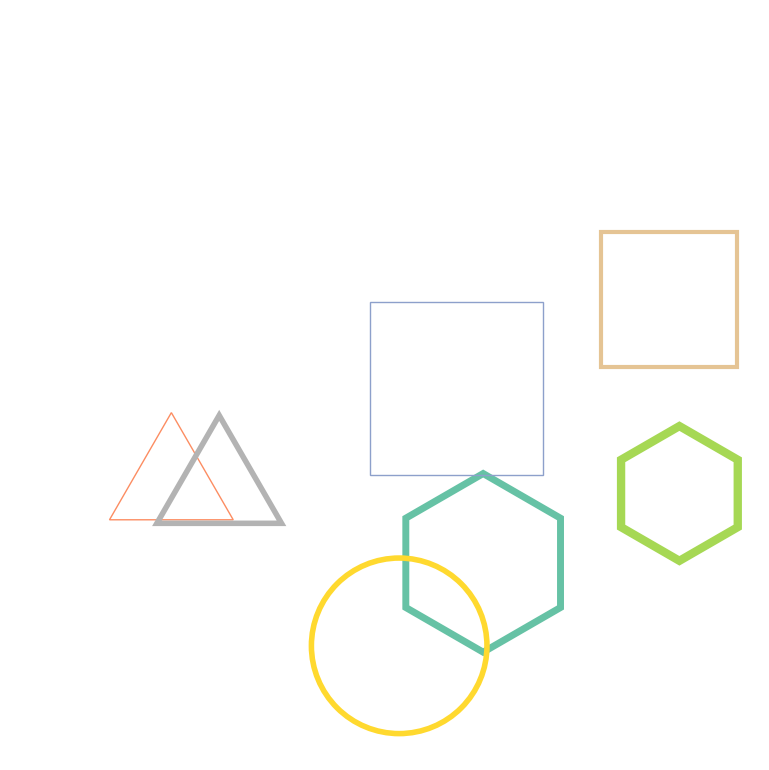[{"shape": "hexagon", "thickness": 2.5, "radius": 0.58, "center": [0.627, 0.269]}, {"shape": "triangle", "thickness": 0.5, "radius": 0.46, "center": [0.223, 0.371]}, {"shape": "square", "thickness": 0.5, "radius": 0.56, "center": [0.593, 0.495]}, {"shape": "hexagon", "thickness": 3, "radius": 0.44, "center": [0.882, 0.359]}, {"shape": "circle", "thickness": 2, "radius": 0.57, "center": [0.518, 0.161]}, {"shape": "square", "thickness": 1.5, "radius": 0.44, "center": [0.869, 0.611]}, {"shape": "triangle", "thickness": 2, "radius": 0.47, "center": [0.285, 0.367]}]